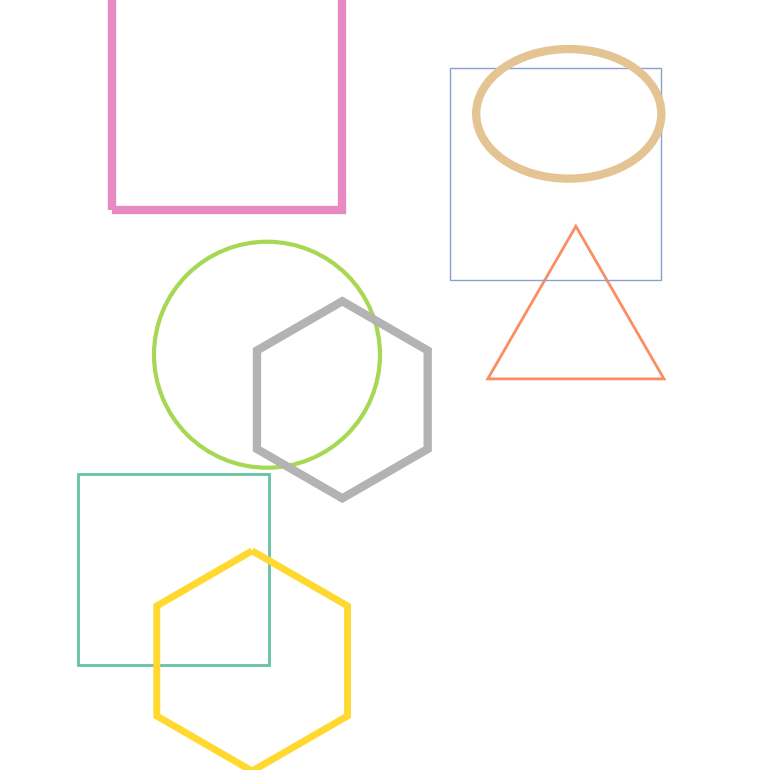[{"shape": "square", "thickness": 1, "radius": 0.62, "center": [0.225, 0.26]}, {"shape": "triangle", "thickness": 1, "radius": 0.66, "center": [0.748, 0.574]}, {"shape": "square", "thickness": 0.5, "radius": 0.69, "center": [0.721, 0.774]}, {"shape": "square", "thickness": 3, "radius": 0.75, "center": [0.295, 0.876]}, {"shape": "circle", "thickness": 1.5, "radius": 0.73, "center": [0.347, 0.539]}, {"shape": "hexagon", "thickness": 2.5, "radius": 0.71, "center": [0.327, 0.142]}, {"shape": "oval", "thickness": 3, "radius": 0.6, "center": [0.739, 0.852]}, {"shape": "hexagon", "thickness": 3, "radius": 0.64, "center": [0.445, 0.481]}]